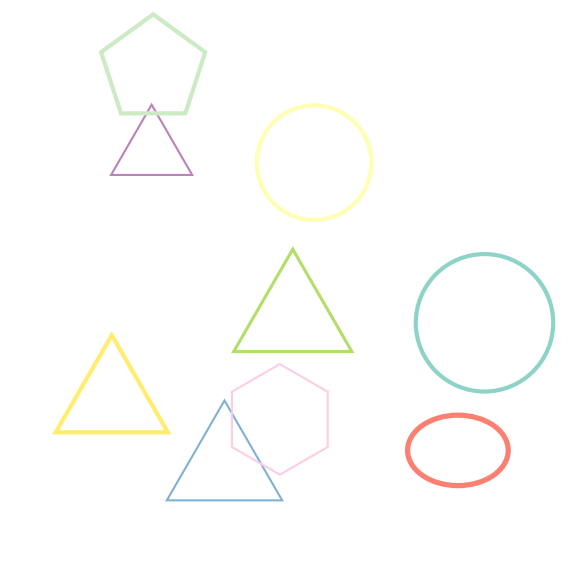[{"shape": "circle", "thickness": 2, "radius": 0.6, "center": [0.839, 0.44]}, {"shape": "circle", "thickness": 2, "radius": 0.5, "center": [0.544, 0.717]}, {"shape": "oval", "thickness": 2.5, "radius": 0.44, "center": [0.793, 0.219]}, {"shape": "triangle", "thickness": 1, "radius": 0.58, "center": [0.389, 0.19]}, {"shape": "triangle", "thickness": 1.5, "radius": 0.59, "center": [0.507, 0.449]}, {"shape": "hexagon", "thickness": 1, "radius": 0.48, "center": [0.485, 0.273]}, {"shape": "triangle", "thickness": 1, "radius": 0.41, "center": [0.263, 0.737]}, {"shape": "pentagon", "thickness": 2, "radius": 0.47, "center": [0.265, 0.88]}, {"shape": "triangle", "thickness": 2, "radius": 0.56, "center": [0.194, 0.307]}]